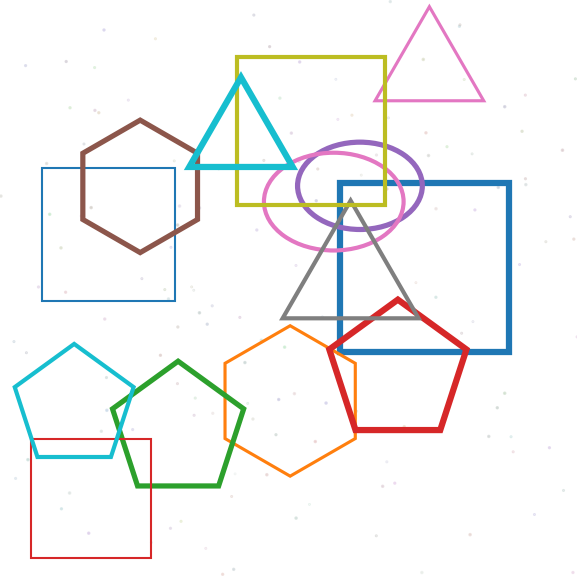[{"shape": "square", "thickness": 3, "radius": 0.73, "center": [0.735, 0.536]}, {"shape": "square", "thickness": 1, "radius": 0.57, "center": [0.188, 0.593]}, {"shape": "hexagon", "thickness": 1.5, "radius": 0.65, "center": [0.502, 0.305]}, {"shape": "pentagon", "thickness": 2.5, "radius": 0.6, "center": [0.308, 0.254]}, {"shape": "pentagon", "thickness": 3, "radius": 0.62, "center": [0.689, 0.355]}, {"shape": "square", "thickness": 1, "radius": 0.52, "center": [0.157, 0.136]}, {"shape": "oval", "thickness": 2.5, "radius": 0.54, "center": [0.623, 0.677]}, {"shape": "hexagon", "thickness": 2.5, "radius": 0.57, "center": [0.243, 0.676]}, {"shape": "triangle", "thickness": 1.5, "radius": 0.54, "center": [0.744, 0.879]}, {"shape": "oval", "thickness": 2, "radius": 0.6, "center": [0.578, 0.65]}, {"shape": "triangle", "thickness": 2, "radius": 0.68, "center": [0.607, 0.516]}, {"shape": "square", "thickness": 2, "radius": 0.64, "center": [0.539, 0.773]}, {"shape": "pentagon", "thickness": 2, "radius": 0.54, "center": [0.128, 0.295]}, {"shape": "triangle", "thickness": 3, "radius": 0.52, "center": [0.417, 0.762]}]